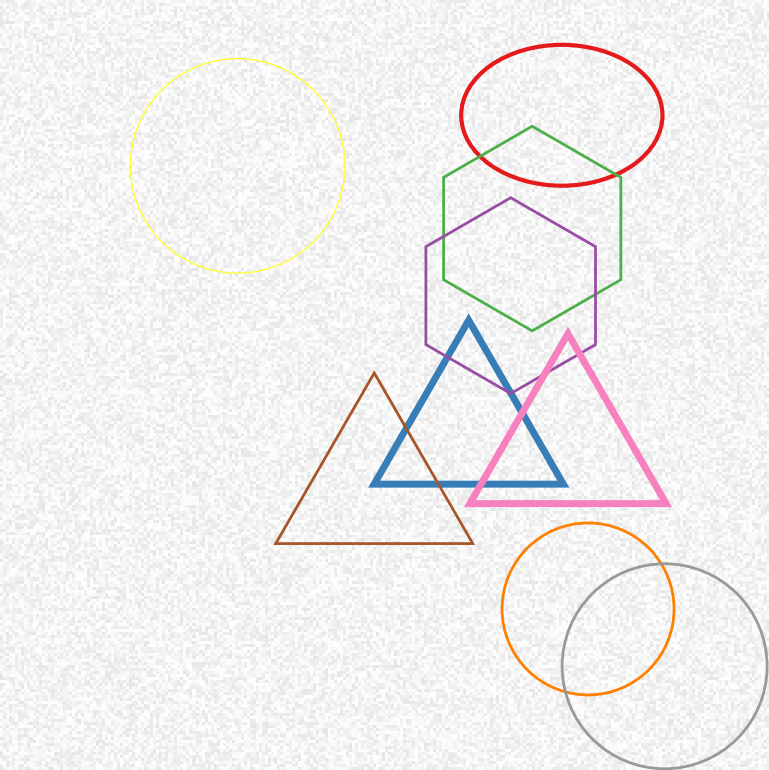[{"shape": "oval", "thickness": 1.5, "radius": 0.65, "center": [0.73, 0.85]}, {"shape": "triangle", "thickness": 2.5, "radius": 0.71, "center": [0.609, 0.442]}, {"shape": "hexagon", "thickness": 1, "radius": 0.66, "center": [0.691, 0.703]}, {"shape": "hexagon", "thickness": 1, "radius": 0.64, "center": [0.663, 0.616]}, {"shape": "circle", "thickness": 1, "radius": 0.56, "center": [0.764, 0.209]}, {"shape": "circle", "thickness": 0.5, "radius": 0.7, "center": [0.309, 0.785]}, {"shape": "triangle", "thickness": 1, "radius": 0.74, "center": [0.486, 0.368]}, {"shape": "triangle", "thickness": 2.5, "radius": 0.74, "center": [0.738, 0.42]}, {"shape": "circle", "thickness": 1, "radius": 0.67, "center": [0.863, 0.135]}]